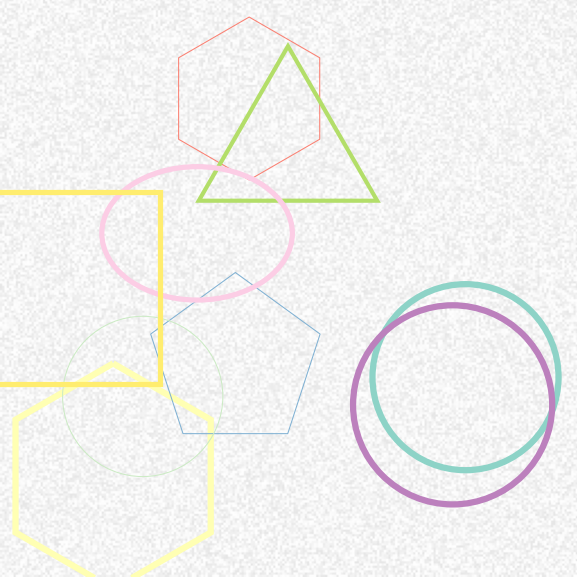[{"shape": "circle", "thickness": 3, "radius": 0.81, "center": [0.806, 0.346]}, {"shape": "hexagon", "thickness": 3, "radius": 0.98, "center": [0.196, 0.175]}, {"shape": "hexagon", "thickness": 0.5, "radius": 0.71, "center": [0.431, 0.829]}, {"shape": "pentagon", "thickness": 0.5, "radius": 0.77, "center": [0.408, 0.373]}, {"shape": "triangle", "thickness": 2, "radius": 0.89, "center": [0.499, 0.741]}, {"shape": "oval", "thickness": 2.5, "radius": 0.82, "center": [0.341, 0.595]}, {"shape": "circle", "thickness": 3, "radius": 0.86, "center": [0.784, 0.298]}, {"shape": "circle", "thickness": 0.5, "radius": 0.69, "center": [0.247, 0.313]}, {"shape": "square", "thickness": 2.5, "radius": 0.83, "center": [0.112, 0.5]}]